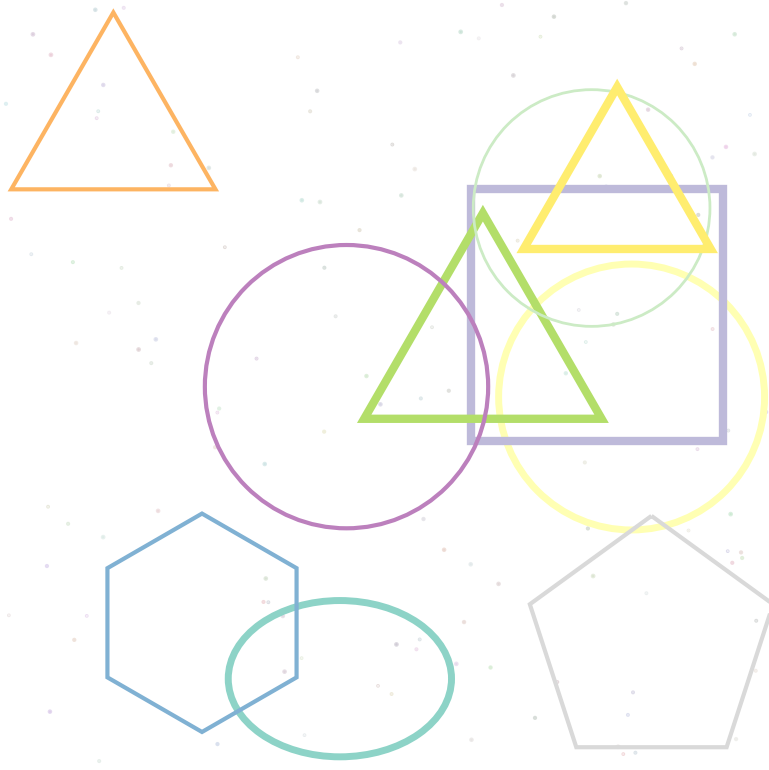[{"shape": "oval", "thickness": 2.5, "radius": 0.72, "center": [0.441, 0.119]}, {"shape": "circle", "thickness": 2.5, "radius": 0.86, "center": [0.82, 0.484]}, {"shape": "square", "thickness": 3, "radius": 0.82, "center": [0.775, 0.591]}, {"shape": "hexagon", "thickness": 1.5, "radius": 0.71, "center": [0.262, 0.191]}, {"shape": "triangle", "thickness": 1.5, "radius": 0.77, "center": [0.147, 0.831]}, {"shape": "triangle", "thickness": 3, "radius": 0.89, "center": [0.627, 0.545]}, {"shape": "pentagon", "thickness": 1.5, "radius": 0.83, "center": [0.846, 0.164]}, {"shape": "circle", "thickness": 1.5, "radius": 0.92, "center": [0.45, 0.498]}, {"shape": "circle", "thickness": 1, "radius": 0.77, "center": [0.768, 0.73]}, {"shape": "triangle", "thickness": 3, "radius": 0.7, "center": [0.802, 0.747]}]